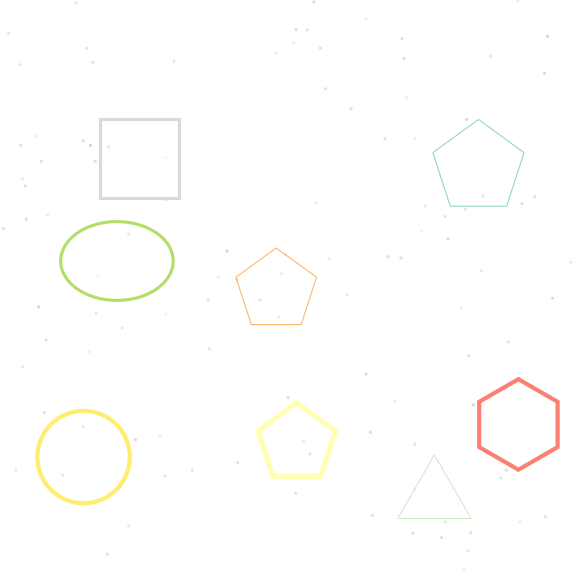[{"shape": "pentagon", "thickness": 0.5, "radius": 0.41, "center": [0.828, 0.709]}, {"shape": "pentagon", "thickness": 2.5, "radius": 0.35, "center": [0.514, 0.231]}, {"shape": "hexagon", "thickness": 2, "radius": 0.39, "center": [0.898, 0.264]}, {"shape": "pentagon", "thickness": 0.5, "radius": 0.37, "center": [0.478, 0.496]}, {"shape": "oval", "thickness": 1.5, "radius": 0.49, "center": [0.203, 0.547]}, {"shape": "square", "thickness": 1.5, "radius": 0.34, "center": [0.241, 0.725]}, {"shape": "triangle", "thickness": 0.5, "radius": 0.37, "center": [0.752, 0.138]}, {"shape": "circle", "thickness": 2, "radius": 0.4, "center": [0.145, 0.208]}]